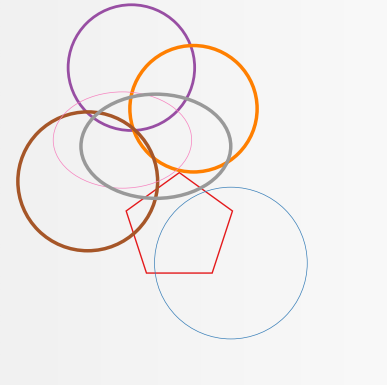[{"shape": "pentagon", "thickness": 1, "radius": 0.72, "center": [0.463, 0.407]}, {"shape": "circle", "thickness": 0.5, "radius": 0.99, "center": [0.596, 0.317]}, {"shape": "circle", "thickness": 2, "radius": 0.82, "center": [0.339, 0.824]}, {"shape": "circle", "thickness": 2.5, "radius": 0.82, "center": [0.499, 0.718]}, {"shape": "circle", "thickness": 2.5, "radius": 0.9, "center": [0.226, 0.529]}, {"shape": "oval", "thickness": 0.5, "radius": 0.89, "center": [0.316, 0.636]}, {"shape": "oval", "thickness": 2.5, "radius": 0.97, "center": [0.402, 0.62]}]